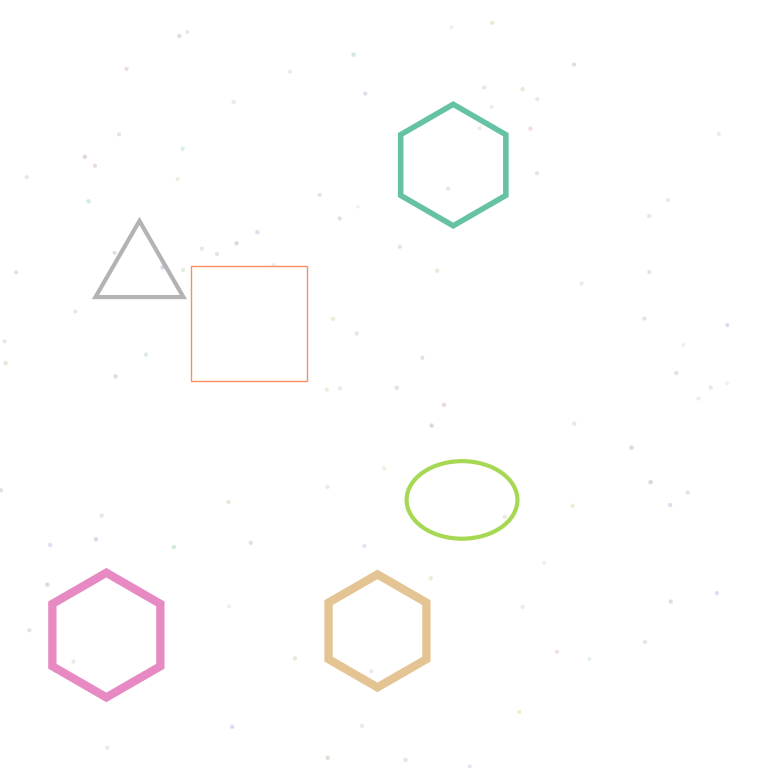[{"shape": "hexagon", "thickness": 2, "radius": 0.39, "center": [0.589, 0.786]}, {"shape": "square", "thickness": 0.5, "radius": 0.37, "center": [0.323, 0.58]}, {"shape": "hexagon", "thickness": 3, "radius": 0.4, "center": [0.138, 0.175]}, {"shape": "oval", "thickness": 1.5, "radius": 0.36, "center": [0.6, 0.351]}, {"shape": "hexagon", "thickness": 3, "radius": 0.37, "center": [0.49, 0.181]}, {"shape": "triangle", "thickness": 1.5, "radius": 0.33, "center": [0.181, 0.647]}]